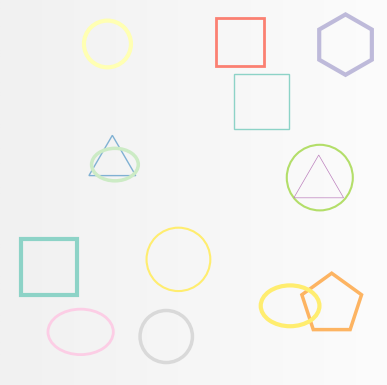[{"shape": "square", "thickness": 3, "radius": 0.36, "center": [0.127, 0.306]}, {"shape": "square", "thickness": 1, "radius": 0.36, "center": [0.675, 0.737]}, {"shape": "circle", "thickness": 3, "radius": 0.3, "center": [0.277, 0.886]}, {"shape": "hexagon", "thickness": 3, "radius": 0.39, "center": [0.892, 0.884]}, {"shape": "square", "thickness": 2, "radius": 0.31, "center": [0.62, 0.891]}, {"shape": "triangle", "thickness": 1, "radius": 0.35, "center": [0.29, 0.579]}, {"shape": "pentagon", "thickness": 2.5, "radius": 0.4, "center": [0.856, 0.209]}, {"shape": "circle", "thickness": 1.5, "radius": 0.43, "center": [0.825, 0.539]}, {"shape": "oval", "thickness": 2, "radius": 0.42, "center": [0.208, 0.138]}, {"shape": "circle", "thickness": 2.5, "radius": 0.34, "center": [0.429, 0.126]}, {"shape": "triangle", "thickness": 0.5, "radius": 0.37, "center": [0.823, 0.523]}, {"shape": "oval", "thickness": 2.5, "radius": 0.3, "center": [0.297, 0.573]}, {"shape": "circle", "thickness": 1.5, "radius": 0.41, "center": [0.46, 0.326]}, {"shape": "oval", "thickness": 3, "radius": 0.38, "center": [0.749, 0.206]}]